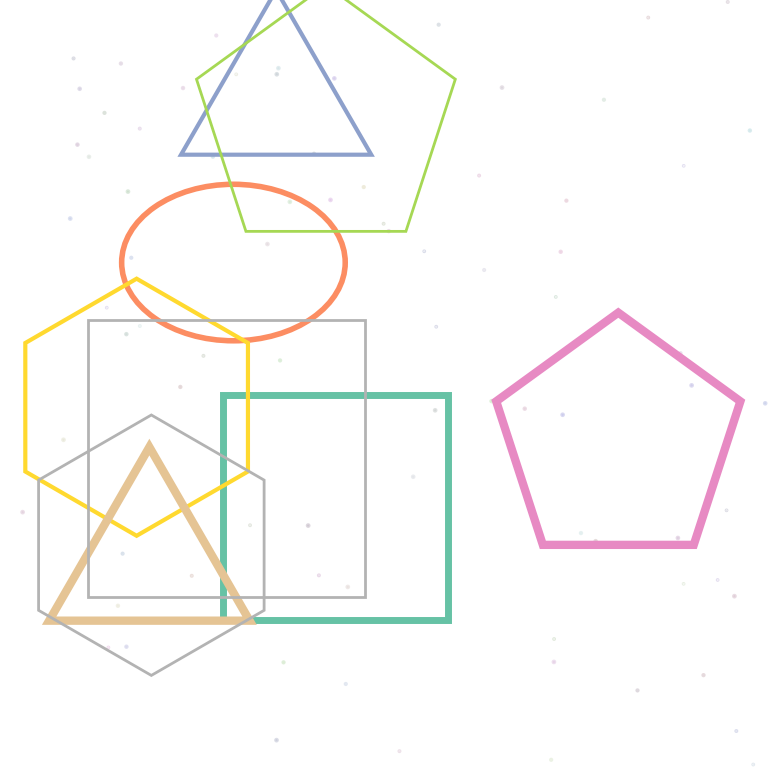[{"shape": "square", "thickness": 2.5, "radius": 0.73, "center": [0.436, 0.34]}, {"shape": "oval", "thickness": 2, "radius": 0.73, "center": [0.303, 0.659]}, {"shape": "triangle", "thickness": 1.5, "radius": 0.71, "center": [0.359, 0.87]}, {"shape": "pentagon", "thickness": 3, "radius": 0.83, "center": [0.803, 0.427]}, {"shape": "pentagon", "thickness": 1, "radius": 0.88, "center": [0.423, 0.842]}, {"shape": "hexagon", "thickness": 1.5, "radius": 0.83, "center": [0.177, 0.471]}, {"shape": "triangle", "thickness": 3, "radius": 0.75, "center": [0.194, 0.269]}, {"shape": "hexagon", "thickness": 1, "radius": 0.85, "center": [0.197, 0.292]}, {"shape": "square", "thickness": 1, "radius": 0.9, "center": [0.294, 0.405]}]